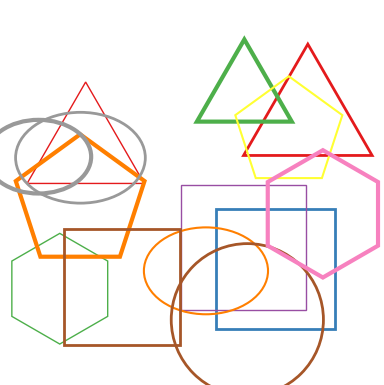[{"shape": "triangle", "thickness": 2, "radius": 0.96, "center": [0.8, 0.693]}, {"shape": "triangle", "thickness": 1, "radius": 0.88, "center": [0.222, 0.611]}, {"shape": "square", "thickness": 2, "radius": 0.78, "center": [0.716, 0.301]}, {"shape": "triangle", "thickness": 3, "radius": 0.71, "center": [0.635, 0.755]}, {"shape": "hexagon", "thickness": 1, "radius": 0.72, "center": [0.155, 0.25]}, {"shape": "square", "thickness": 1, "radius": 0.81, "center": [0.632, 0.357]}, {"shape": "oval", "thickness": 1.5, "radius": 0.81, "center": [0.535, 0.297]}, {"shape": "pentagon", "thickness": 3, "radius": 0.88, "center": [0.208, 0.475]}, {"shape": "pentagon", "thickness": 1.5, "radius": 0.73, "center": [0.75, 0.656]}, {"shape": "square", "thickness": 2, "radius": 0.75, "center": [0.316, 0.255]}, {"shape": "circle", "thickness": 2, "radius": 0.99, "center": [0.642, 0.17]}, {"shape": "hexagon", "thickness": 3, "radius": 0.83, "center": [0.839, 0.445]}, {"shape": "oval", "thickness": 3, "radius": 0.68, "center": [0.1, 0.593]}, {"shape": "oval", "thickness": 2, "radius": 0.84, "center": [0.209, 0.59]}]